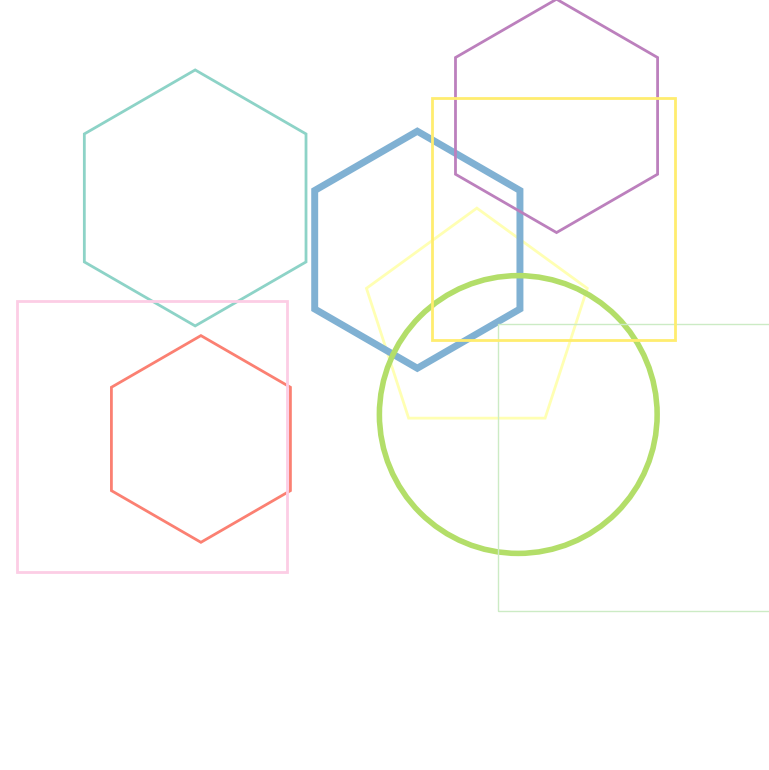[{"shape": "hexagon", "thickness": 1, "radius": 0.83, "center": [0.253, 0.743]}, {"shape": "pentagon", "thickness": 1, "radius": 0.75, "center": [0.619, 0.579]}, {"shape": "hexagon", "thickness": 1, "radius": 0.67, "center": [0.261, 0.43]}, {"shape": "hexagon", "thickness": 2.5, "radius": 0.77, "center": [0.542, 0.676]}, {"shape": "circle", "thickness": 2, "radius": 0.9, "center": [0.673, 0.462]}, {"shape": "square", "thickness": 1, "radius": 0.88, "center": [0.197, 0.433]}, {"shape": "hexagon", "thickness": 1, "radius": 0.76, "center": [0.723, 0.85]}, {"shape": "square", "thickness": 0.5, "radius": 0.93, "center": [0.833, 0.393]}, {"shape": "square", "thickness": 1, "radius": 0.79, "center": [0.719, 0.716]}]